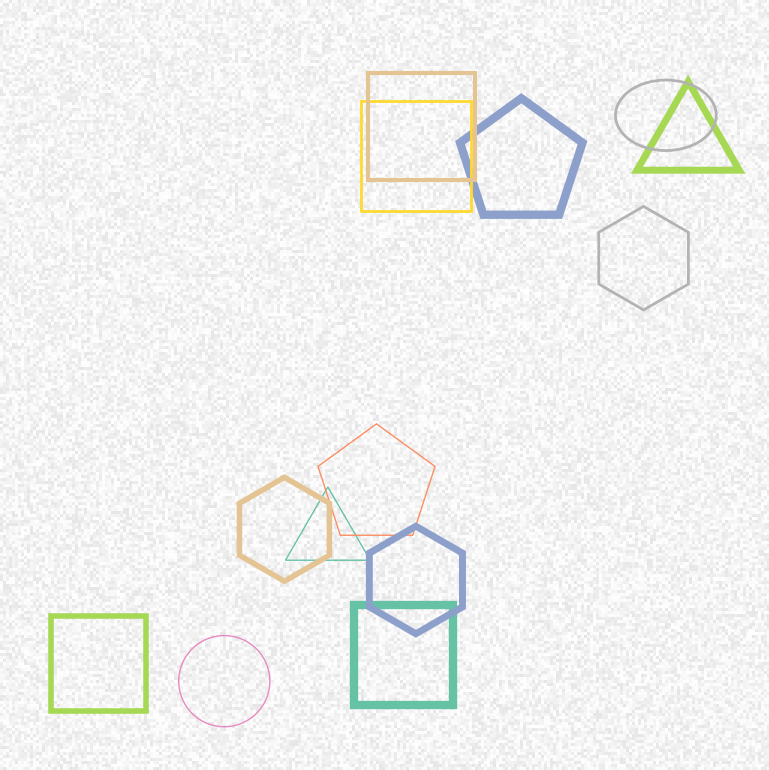[{"shape": "square", "thickness": 3, "radius": 0.32, "center": [0.524, 0.149]}, {"shape": "triangle", "thickness": 0.5, "radius": 0.32, "center": [0.426, 0.304]}, {"shape": "pentagon", "thickness": 0.5, "radius": 0.4, "center": [0.489, 0.37]}, {"shape": "hexagon", "thickness": 2.5, "radius": 0.35, "center": [0.54, 0.247]}, {"shape": "pentagon", "thickness": 3, "radius": 0.42, "center": [0.677, 0.789]}, {"shape": "circle", "thickness": 0.5, "radius": 0.3, "center": [0.291, 0.115]}, {"shape": "square", "thickness": 2, "radius": 0.31, "center": [0.128, 0.138]}, {"shape": "triangle", "thickness": 2.5, "radius": 0.38, "center": [0.894, 0.817]}, {"shape": "square", "thickness": 1, "radius": 0.36, "center": [0.54, 0.798]}, {"shape": "square", "thickness": 1.5, "radius": 0.35, "center": [0.547, 0.836]}, {"shape": "hexagon", "thickness": 2, "radius": 0.34, "center": [0.369, 0.313]}, {"shape": "hexagon", "thickness": 1, "radius": 0.34, "center": [0.836, 0.665]}, {"shape": "oval", "thickness": 1, "radius": 0.33, "center": [0.865, 0.85]}]